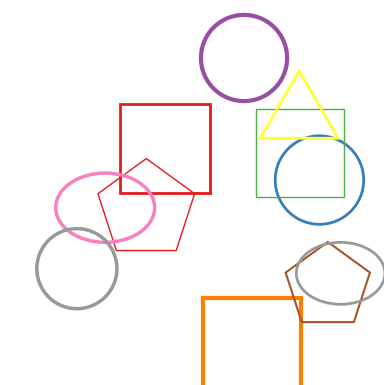[{"shape": "square", "thickness": 2, "radius": 0.58, "center": [0.429, 0.615]}, {"shape": "pentagon", "thickness": 1, "radius": 0.66, "center": [0.38, 0.456]}, {"shape": "circle", "thickness": 2, "radius": 0.57, "center": [0.83, 0.532]}, {"shape": "square", "thickness": 1, "radius": 0.57, "center": [0.78, 0.603]}, {"shape": "circle", "thickness": 3, "radius": 0.56, "center": [0.634, 0.849]}, {"shape": "square", "thickness": 3, "radius": 0.63, "center": [0.654, 0.101]}, {"shape": "triangle", "thickness": 2, "radius": 0.58, "center": [0.777, 0.699]}, {"shape": "pentagon", "thickness": 1.5, "radius": 0.58, "center": [0.851, 0.256]}, {"shape": "oval", "thickness": 2.5, "radius": 0.64, "center": [0.273, 0.461]}, {"shape": "circle", "thickness": 2.5, "radius": 0.52, "center": [0.2, 0.302]}, {"shape": "oval", "thickness": 2, "radius": 0.57, "center": [0.885, 0.29]}]